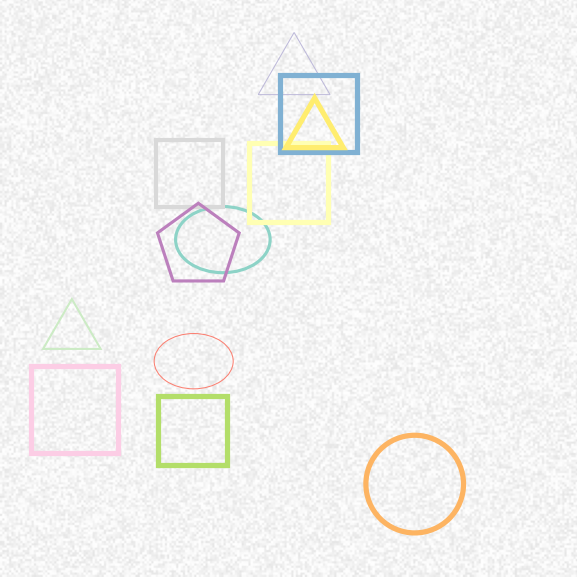[{"shape": "oval", "thickness": 1.5, "radius": 0.41, "center": [0.386, 0.584]}, {"shape": "square", "thickness": 2.5, "radius": 0.34, "center": [0.5, 0.683]}, {"shape": "triangle", "thickness": 0.5, "radius": 0.36, "center": [0.509, 0.871]}, {"shape": "oval", "thickness": 0.5, "radius": 0.34, "center": [0.335, 0.374]}, {"shape": "square", "thickness": 2.5, "radius": 0.33, "center": [0.551, 0.803]}, {"shape": "circle", "thickness": 2.5, "radius": 0.42, "center": [0.718, 0.161]}, {"shape": "square", "thickness": 2.5, "radius": 0.3, "center": [0.333, 0.254]}, {"shape": "square", "thickness": 2.5, "radius": 0.37, "center": [0.129, 0.29]}, {"shape": "square", "thickness": 2, "radius": 0.29, "center": [0.328, 0.699]}, {"shape": "pentagon", "thickness": 1.5, "radius": 0.37, "center": [0.343, 0.573]}, {"shape": "triangle", "thickness": 1, "radius": 0.29, "center": [0.124, 0.424]}, {"shape": "triangle", "thickness": 2.5, "radius": 0.29, "center": [0.545, 0.772]}]